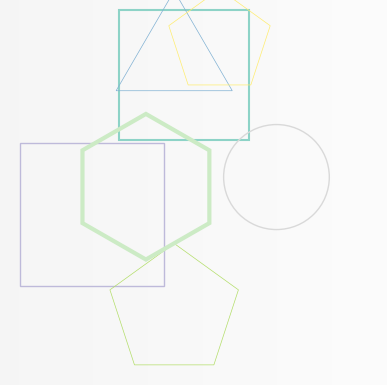[{"shape": "square", "thickness": 1.5, "radius": 0.84, "center": [0.475, 0.805]}, {"shape": "square", "thickness": 1, "radius": 0.93, "center": [0.237, 0.443]}, {"shape": "triangle", "thickness": 0.5, "radius": 0.87, "center": [0.45, 0.851]}, {"shape": "pentagon", "thickness": 0.5, "radius": 0.87, "center": [0.449, 0.193]}, {"shape": "circle", "thickness": 1, "radius": 0.68, "center": [0.713, 0.54]}, {"shape": "hexagon", "thickness": 3, "radius": 0.95, "center": [0.377, 0.515]}, {"shape": "pentagon", "thickness": 0.5, "radius": 0.69, "center": [0.566, 0.891]}]